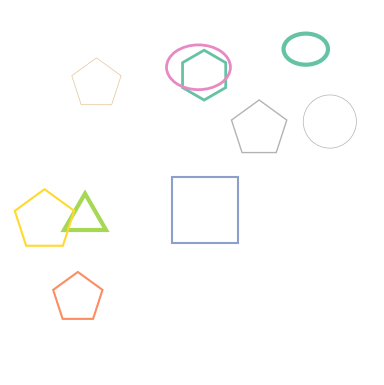[{"shape": "oval", "thickness": 3, "radius": 0.29, "center": [0.794, 0.872]}, {"shape": "hexagon", "thickness": 2, "radius": 0.32, "center": [0.53, 0.805]}, {"shape": "pentagon", "thickness": 1.5, "radius": 0.34, "center": [0.202, 0.226]}, {"shape": "square", "thickness": 1.5, "radius": 0.43, "center": [0.533, 0.455]}, {"shape": "oval", "thickness": 2, "radius": 0.42, "center": [0.516, 0.825]}, {"shape": "triangle", "thickness": 3, "radius": 0.32, "center": [0.221, 0.434]}, {"shape": "pentagon", "thickness": 1.5, "radius": 0.41, "center": [0.116, 0.427]}, {"shape": "pentagon", "thickness": 0.5, "radius": 0.34, "center": [0.25, 0.782]}, {"shape": "circle", "thickness": 0.5, "radius": 0.35, "center": [0.857, 0.684]}, {"shape": "pentagon", "thickness": 1, "radius": 0.38, "center": [0.673, 0.665]}]